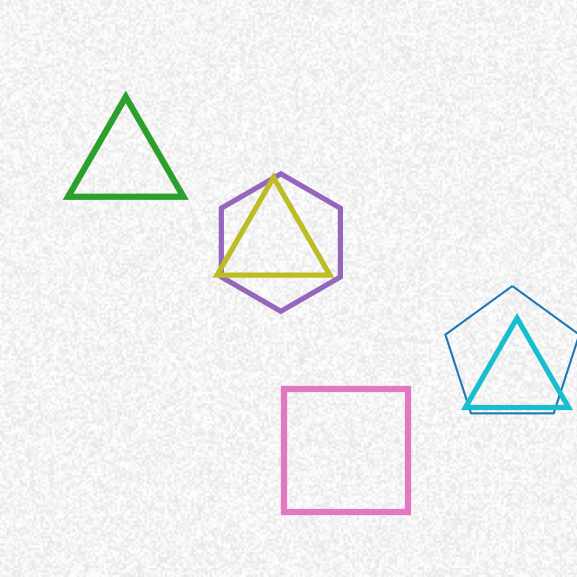[{"shape": "pentagon", "thickness": 1, "radius": 0.61, "center": [0.887, 0.382]}, {"shape": "triangle", "thickness": 3, "radius": 0.58, "center": [0.218, 0.716]}, {"shape": "hexagon", "thickness": 2.5, "radius": 0.6, "center": [0.486, 0.579]}, {"shape": "square", "thickness": 3, "radius": 0.53, "center": [0.599, 0.219]}, {"shape": "triangle", "thickness": 2.5, "radius": 0.56, "center": [0.474, 0.579]}, {"shape": "triangle", "thickness": 2.5, "radius": 0.52, "center": [0.895, 0.345]}]